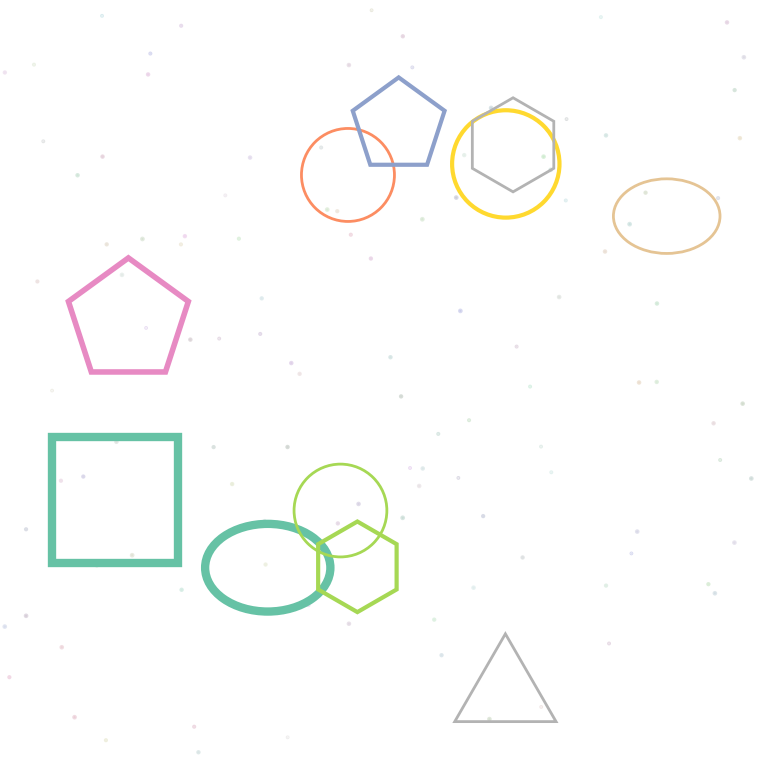[{"shape": "square", "thickness": 3, "radius": 0.41, "center": [0.15, 0.351]}, {"shape": "oval", "thickness": 3, "radius": 0.41, "center": [0.348, 0.263]}, {"shape": "circle", "thickness": 1, "radius": 0.3, "center": [0.452, 0.773]}, {"shape": "pentagon", "thickness": 1.5, "radius": 0.31, "center": [0.518, 0.837]}, {"shape": "pentagon", "thickness": 2, "radius": 0.41, "center": [0.167, 0.583]}, {"shape": "circle", "thickness": 1, "radius": 0.3, "center": [0.442, 0.337]}, {"shape": "hexagon", "thickness": 1.5, "radius": 0.29, "center": [0.464, 0.264]}, {"shape": "circle", "thickness": 1.5, "radius": 0.35, "center": [0.657, 0.787]}, {"shape": "oval", "thickness": 1, "radius": 0.35, "center": [0.866, 0.719]}, {"shape": "triangle", "thickness": 1, "radius": 0.38, "center": [0.656, 0.101]}, {"shape": "hexagon", "thickness": 1, "radius": 0.31, "center": [0.666, 0.812]}]